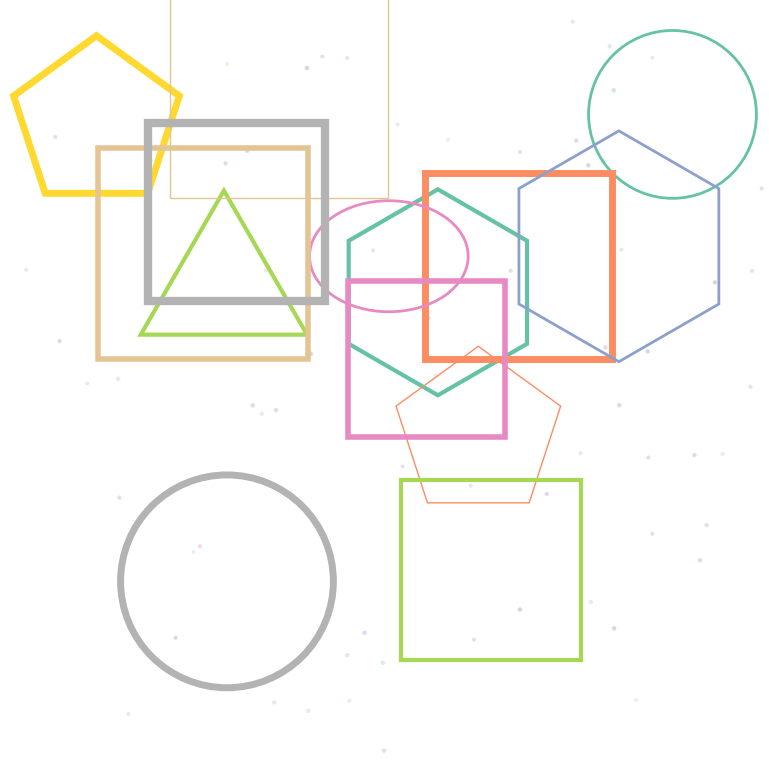[{"shape": "hexagon", "thickness": 1.5, "radius": 0.67, "center": [0.569, 0.62]}, {"shape": "circle", "thickness": 1, "radius": 0.54, "center": [0.873, 0.851]}, {"shape": "pentagon", "thickness": 0.5, "radius": 0.56, "center": [0.621, 0.438]}, {"shape": "square", "thickness": 2.5, "radius": 0.6, "center": [0.673, 0.655]}, {"shape": "hexagon", "thickness": 1, "radius": 0.75, "center": [0.804, 0.68]}, {"shape": "oval", "thickness": 1, "radius": 0.52, "center": [0.505, 0.667]}, {"shape": "square", "thickness": 2, "radius": 0.51, "center": [0.554, 0.533]}, {"shape": "square", "thickness": 1.5, "radius": 0.58, "center": [0.637, 0.259]}, {"shape": "triangle", "thickness": 1.5, "radius": 0.62, "center": [0.291, 0.628]}, {"shape": "pentagon", "thickness": 2.5, "radius": 0.57, "center": [0.125, 0.84]}, {"shape": "square", "thickness": 2, "radius": 0.68, "center": [0.264, 0.671]}, {"shape": "square", "thickness": 0.5, "radius": 0.71, "center": [0.362, 0.884]}, {"shape": "circle", "thickness": 2.5, "radius": 0.69, "center": [0.295, 0.245]}, {"shape": "square", "thickness": 3, "radius": 0.58, "center": [0.307, 0.725]}]